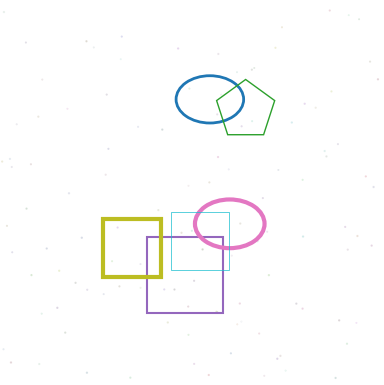[{"shape": "oval", "thickness": 2, "radius": 0.44, "center": [0.545, 0.742]}, {"shape": "pentagon", "thickness": 1, "radius": 0.4, "center": [0.638, 0.714]}, {"shape": "square", "thickness": 1.5, "radius": 0.49, "center": [0.481, 0.285]}, {"shape": "oval", "thickness": 3, "radius": 0.45, "center": [0.597, 0.419]}, {"shape": "square", "thickness": 3, "radius": 0.38, "center": [0.343, 0.355]}, {"shape": "square", "thickness": 0.5, "radius": 0.38, "center": [0.52, 0.374]}]